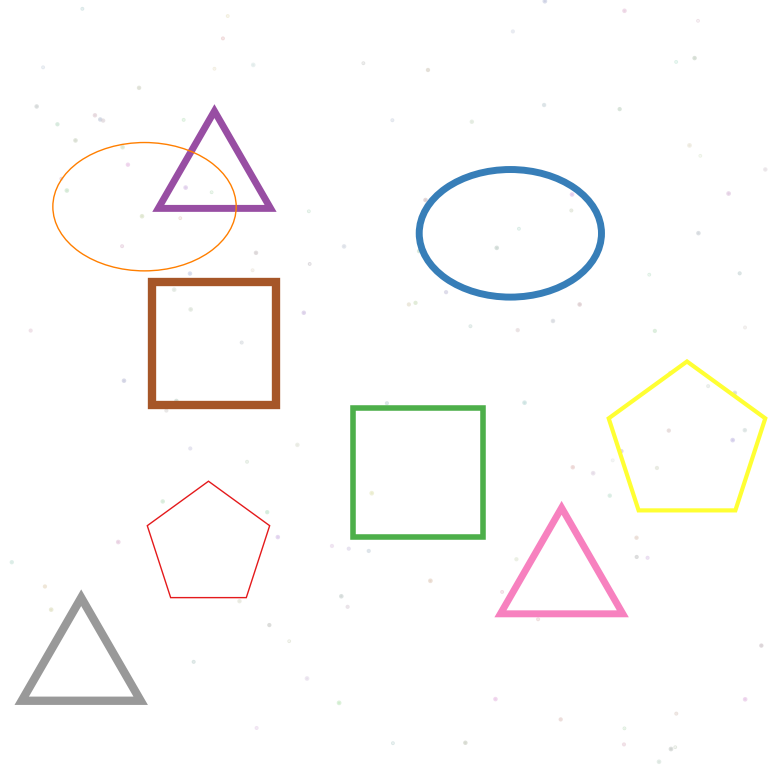[{"shape": "pentagon", "thickness": 0.5, "radius": 0.42, "center": [0.271, 0.291]}, {"shape": "oval", "thickness": 2.5, "radius": 0.59, "center": [0.663, 0.697]}, {"shape": "square", "thickness": 2, "radius": 0.42, "center": [0.543, 0.387]}, {"shape": "triangle", "thickness": 2.5, "radius": 0.42, "center": [0.278, 0.771]}, {"shape": "oval", "thickness": 0.5, "radius": 0.6, "center": [0.188, 0.732]}, {"shape": "pentagon", "thickness": 1.5, "radius": 0.53, "center": [0.892, 0.424]}, {"shape": "square", "thickness": 3, "radius": 0.4, "center": [0.278, 0.554]}, {"shape": "triangle", "thickness": 2.5, "radius": 0.46, "center": [0.729, 0.249]}, {"shape": "triangle", "thickness": 3, "radius": 0.45, "center": [0.105, 0.135]}]